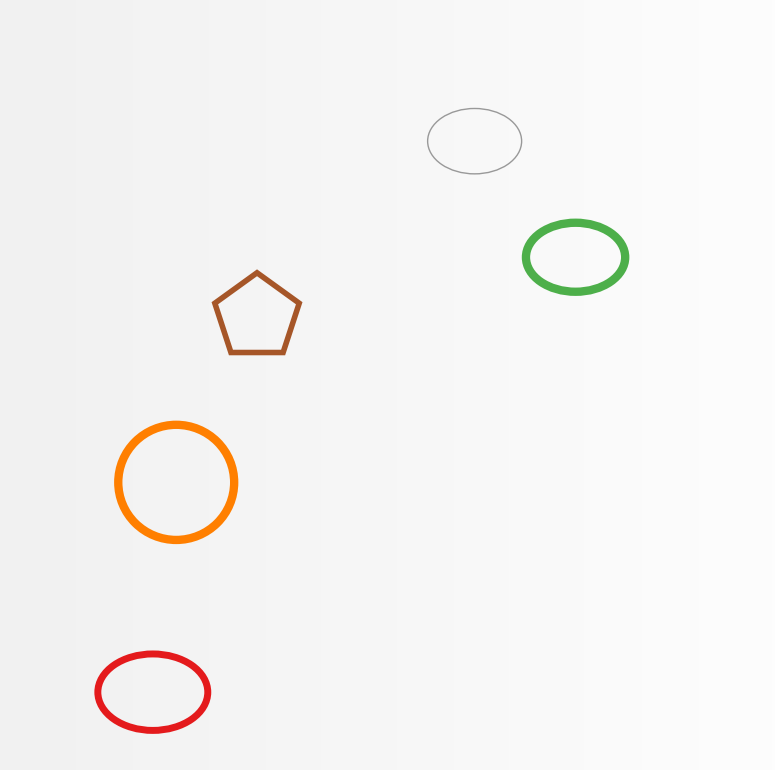[{"shape": "oval", "thickness": 2.5, "radius": 0.35, "center": [0.197, 0.101]}, {"shape": "oval", "thickness": 3, "radius": 0.32, "center": [0.743, 0.666]}, {"shape": "circle", "thickness": 3, "radius": 0.37, "center": [0.227, 0.374]}, {"shape": "pentagon", "thickness": 2, "radius": 0.29, "center": [0.332, 0.589]}, {"shape": "oval", "thickness": 0.5, "radius": 0.3, "center": [0.612, 0.817]}]